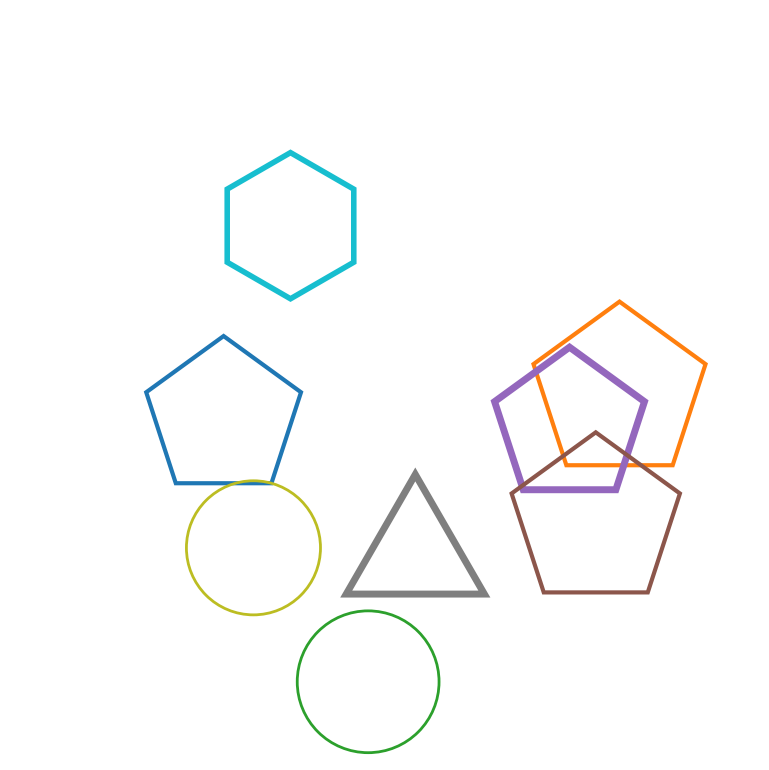[{"shape": "pentagon", "thickness": 1.5, "radius": 0.53, "center": [0.29, 0.458]}, {"shape": "pentagon", "thickness": 1.5, "radius": 0.59, "center": [0.805, 0.491]}, {"shape": "circle", "thickness": 1, "radius": 0.46, "center": [0.478, 0.115]}, {"shape": "pentagon", "thickness": 2.5, "radius": 0.51, "center": [0.74, 0.447]}, {"shape": "pentagon", "thickness": 1.5, "radius": 0.57, "center": [0.774, 0.324]}, {"shape": "triangle", "thickness": 2.5, "radius": 0.52, "center": [0.539, 0.28]}, {"shape": "circle", "thickness": 1, "radius": 0.44, "center": [0.329, 0.289]}, {"shape": "hexagon", "thickness": 2, "radius": 0.47, "center": [0.377, 0.707]}]